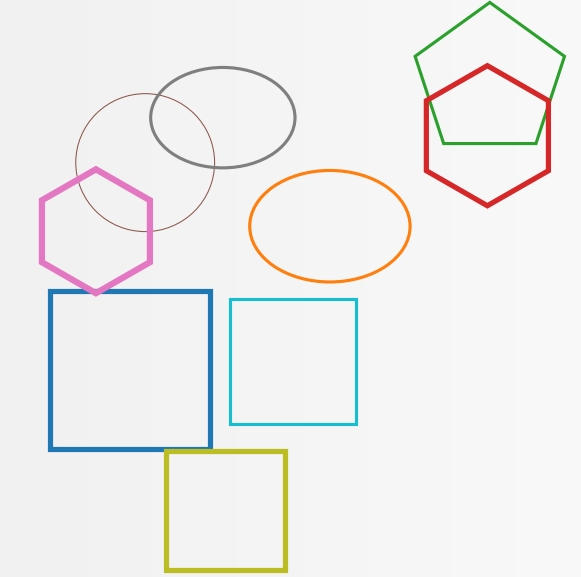[{"shape": "square", "thickness": 2.5, "radius": 0.69, "center": [0.224, 0.358]}, {"shape": "oval", "thickness": 1.5, "radius": 0.69, "center": [0.568, 0.607]}, {"shape": "pentagon", "thickness": 1.5, "radius": 0.68, "center": [0.843, 0.86]}, {"shape": "hexagon", "thickness": 2.5, "radius": 0.61, "center": [0.839, 0.764]}, {"shape": "circle", "thickness": 0.5, "radius": 0.6, "center": [0.25, 0.718]}, {"shape": "hexagon", "thickness": 3, "radius": 0.54, "center": [0.165, 0.599]}, {"shape": "oval", "thickness": 1.5, "radius": 0.62, "center": [0.383, 0.795]}, {"shape": "square", "thickness": 2.5, "radius": 0.51, "center": [0.388, 0.115]}, {"shape": "square", "thickness": 1.5, "radius": 0.54, "center": [0.504, 0.373]}]